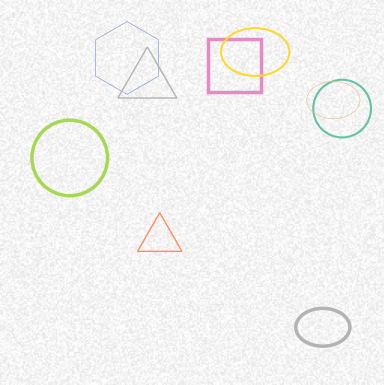[{"shape": "circle", "thickness": 1.5, "radius": 0.37, "center": [0.889, 0.718]}, {"shape": "triangle", "thickness": 1, "radius": 0.33, "center": [0.415, 0.38]}, {"shape": "hexagon", "thickness": 0.5, "radius": 0.47, "center": [0.33, 0.85]}, {"shape": "square", "thickness": 2.5, "radius": 0.34, "center": [0.609, 0.83]}, {"shape": "circle", "thickness": 2.5, "radius": 0.49, "center": [0.181, 0.59]}, {"shape": "oval", "thickness": 1.5, "radius": 0.44, "center": [0.663, 0.865]}, {"shape": "oval", "thickness": 0.5, "radius": 0.35, "center": [0.866, 0.74]}, {"shape": "triangle", "thickness": 1, "radius": 0.44, "center": [0.383, 0.79]}, {"shape": "oval", "thickness": 2.5, "radius": 0.35, "center": [0.839, 0.15]}]